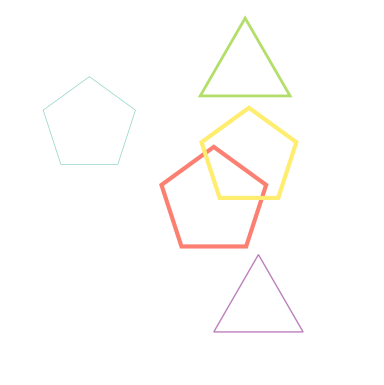[{"shape": "pentagon", "thickness": 0.5, "radius": 0.63, "center": [0.232, 0.675]}, {"shape": "pentagon", "thickness": 3, "radius": 0.71, "center": [0.555, 0.475]}, {"shape": "triangle", "thickness": 2, "radius": 0.67, "center": [0.637, 0.818]}, {"shape": "triangle", "thickness": 1, "radius": 0.67, "center": [0.671, 0.205]}, {"shape": "pentagon", "thickness": 3, "radius": 0.65, "center": [0.647, 0.591]}]